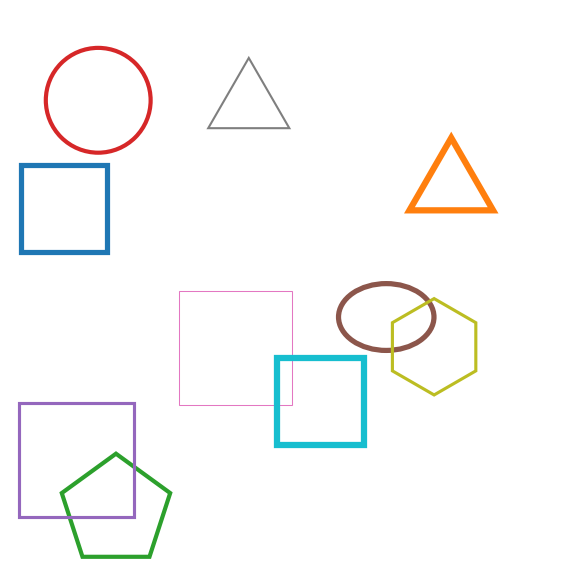[{"shape": "square", "thickness": 2.5, "radius": 0.37, "center": [0.111, 0.638]}, {"shape": "triangle", "thickness": 3, "radius": 0.42, "center": [0.781, 0.677]}, {"shape": "pentagon", "thickness": 2, "radius": 0.49, "center": [0.201, 0.115]}, {"shape": "circle", "thickness": 2, "radius": 0.45, "center": [0.17, 0.825]}, {"shape": "square", "thickness": 1.5, "radius": 0.5, "center": [0.133, 0.202]}, {"shape": "oval", "thickness": 2.5, "radius": 0.41, "center": [0.669, 0.45]}, {"shape": "square", "thickness": 0.5, "radius": 0.49, "center": [0.408, 0.397]}, {"shape": "triangle", "thickness": 1, "radius": 0.41, "center": [0.431, 0.818]}, {"shape": "hexagon", "thickness": 1.5, "radius": 0.42, "center": [0.752, 0.399]}, {"shape": "square", "thickness": 3, "radius": 0.37, "center": [0.555, 0.304]}]